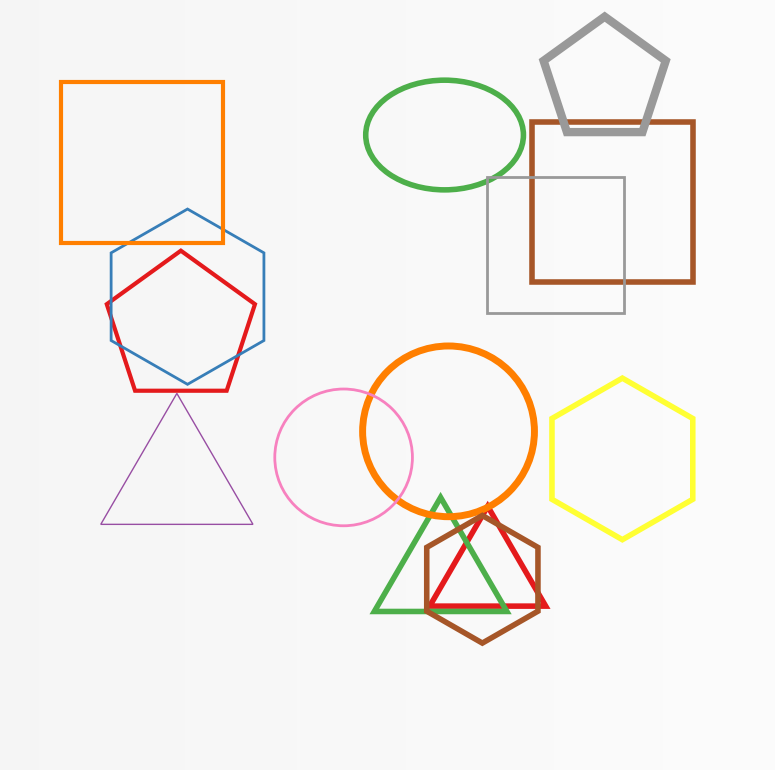[{"shape": "triangle", "thickness": 2, "radius": 0.43, "center": [0.629, 0.256]}, {"shape": "pentagon", "thickness": 1.5, "radius": 0.5, "center": [0.233, 0.574]}, {"shape": "hexagon", "thickness": 1, "radius": 0.57, "center": [0.242, 0.615]}, {"shape": "oval", "thickness": 2, "radius": 0.51, "center": [0.574, 0.825]}, {"shape": "triangle", "thickness": 2, "radius": 0.49, "center": [0.569, 0.255]}, {"shape": "triangle", "thickness": 0.5, "radius": 0.57, "center": [0.228, 0.376]}, {"shape": "square", "thickness": 1.5, "radius": 0.52, "center": [0.184, 0.789]}, {"shape": "circle", "thickness": 2.5, "radius": 0.55, "center": [0.579, 0.44]}, {"shape": "hexagon", "thickness": 2, "radius": 0.52, "center": [0.803, 0.404]}, {"shape": "hexagon", "thickness": 2, "radius": 0.41, "center": [0.622, 0.248]}, {"shape": "square", "thickness": 2, "radius": 0.52, "center": [0.79, 0.737]}, {"shape": "circle", "thickness": 1, "radius": 0.44, "center": [0.443, 0.406]}, {"shape": "square", "thickness": 1, "radius": 0.44, "center": [0.716, 0.682]}, {"shape": "pentagon", "thickness": 3, "radius": 0.41, "center": [0.78, 0.895]}]